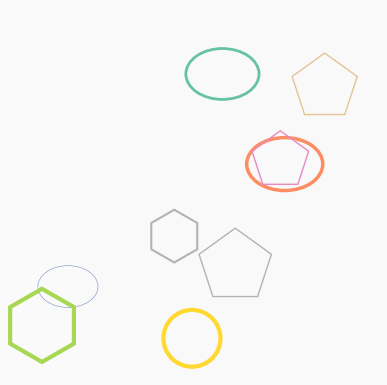[{"shape": "oval", "thickness": 2, "radius": 0.47, "center": [0.574, 0.808]}, {"shape": "oval", "thickness": 2.5, "radius": 0.49, "center": [0.735, 0.574]}, {"shape": "oval", "thickness": 0.5, "radius": 0.39, "center": [0.175, 0.256]}, {"shape": "pentagon", "thickness": 1, "radius": 0.38, "center": [0.723, 0.583]}, {"shape": "hexagon", "thickness": 3, "radius": 0.47, "center": [0.108, 0.155]}, {"shape": "circle", "thickness": 3, "radius": 0.37, "center": [0.495, 0.121]}, {"shape": "pentagon", "thickness": 1, "radius": 0.44, "center": [0.838, 0.774]}, {"shape": "pentagon", "thickness": 1, "radius": 0.49, "center": [0.607, 0.309]}, {"shape": "hexagon", "thickness": 1.5, "radius": 0.34, "center": [0.45, 0.387]}]